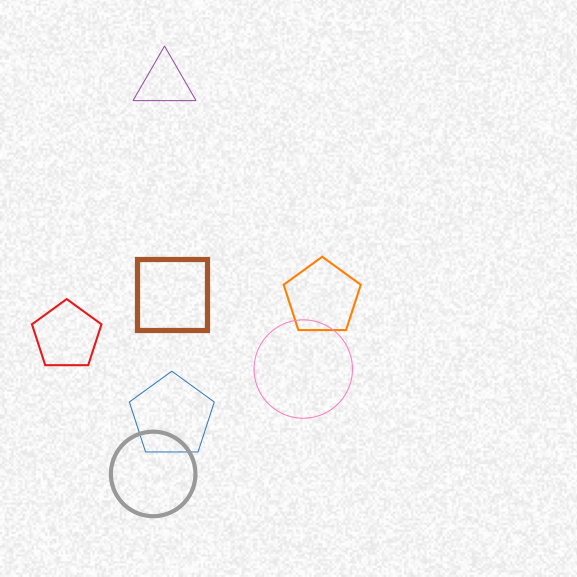[{"shape": "pentagon", "thickness": 1, "radius": 0.32, "center": [0.116, 0.418]}, {"shape": "pentagon", "thickness": 0.5, "radius": 0.39, "center": [0.298, 0.279]}, {"shape": "triangle", "thickness": 0.5, "radius": 0.32, "center": [0.285, 0.856]}, {"shape": "pentagon", "thickness": 1, "radius": 0.35, "center": [0.558, 0.484]}, {"shape": "square", "thickness": 2.5, "radius": 0.3, "center": [0.297, 0.489]}, {"shape": "circle", "thickness": 0.5, "radius": 0.43, "center": [0.525, 0.36]}, {"shape": "circle", "thickness": 2, "radius": 0.37, "center": [0.265, 0.178]}]